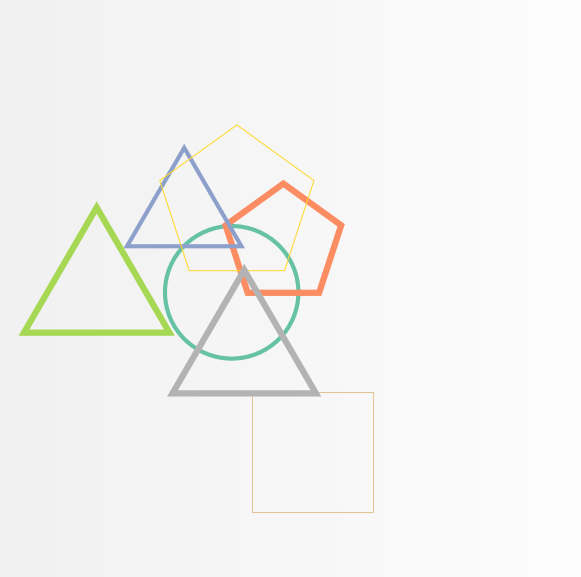[{"shape": "circle", "thickness": 2, "radius": 0.57, "center": [0.399, 0.493]}, {"shape": "pentagon", "thickness": 3, "radius": 0.52, "center": [0.488, 0.577]}, {"shape": "triangle", "thickness": 2, "radius": 0.57, "center": [0.317, 0.63]}, {"shape": "triangle", "thickness": 3, "radius": 0.72, "center": [0.166, 0.495]}, {"shape": "pentagon", "thickness": 0.5, "radius": 0.7, "center": [0.407, 0.643]}, {"shape": "square", "thickness": 0.5, "radius": 0.52, "center": [0.538, 0.216]}, {"shape": "triangle", "thickness": 3, "radius": 0.71, "center": [0.42, 0.389]}]